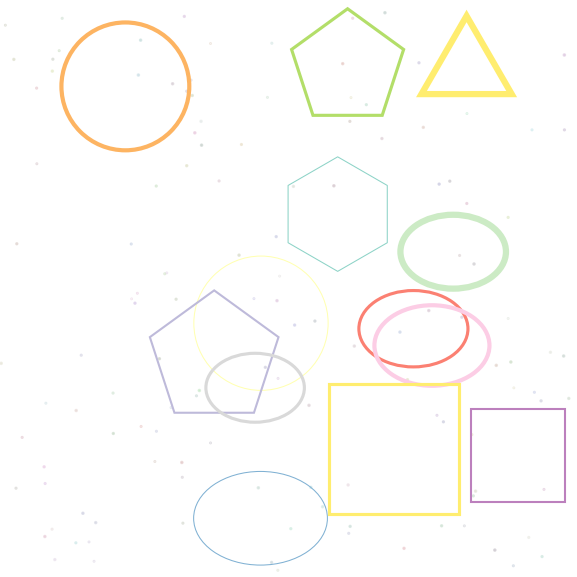[{"shape": "hexagon", "thickness": 0.5, "radius": 0.5, "center": [0.585, 0.628]}, {"shape": "circle", "thickness": 0.5, "radius": 0.58, "center": [0.452, 0.439]}, {"shape": "pentagon", "thickness": 1, "radius": 0.59, "center": [0.371, 0.379]}, {"shape": "oval", "thickness": 1.5, "radius": 0.47, "center": [0.716, 0.43]}, {"shape": "oval", "thickness": 0.5, "radius": 0.58, "center": [0.451, 0.102]}, {"shape": "circle", "thickness": 2, "radius": 0.55, "center": [0.217, 0.85]}, {"shape": "pentagon", "thickness": 1.5, "radius": 0.51, "center": [0.602, 0.882]}, {"shape": "oval", "thickness": 2, "radius": 0.5, "center": [0.748, 0.401]}, {"shape": "oval", "thickness": 1.5, "radius": 0.43, "center": [0.442, 0.328]}, {"shape": "square", "thickness": 1, "radius": 0.41, "center": [0.897, 0.21]}, {"shape": "oval", "thickness": 3, "radius": 0.46, "center": [0.785, 0.563]}, {"shape": "square", "thickness": 1.5, "radius": 0.56, "center": [0.683, 0.221]}, {"shape": "triangle", "thickness": 3, "radius": 0.45, "center": [0.808, 0.881]}]